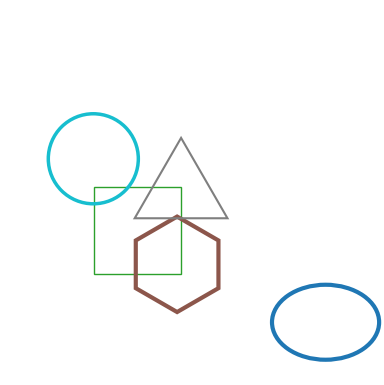[{"shape": "oval", "thickness": 3, "radius": 0.7, "center": [0.846, 0.163]}, {"shape": "square", "thickness": 1, "radius": 0.56, "center": [0.357, 0.401]}, {"shape": "hexagon", "thickness": 3, "radius": 0.62, "center": [0.46, 0.313]}, {"shape": "triangle", "thickness": 1.5, "radius": 0.7, "center": [0.47, 0.503]}, {"shape": "circle", "thickness": 2.5, "radius": 0.58, "center": [0.242, 0.588]}]